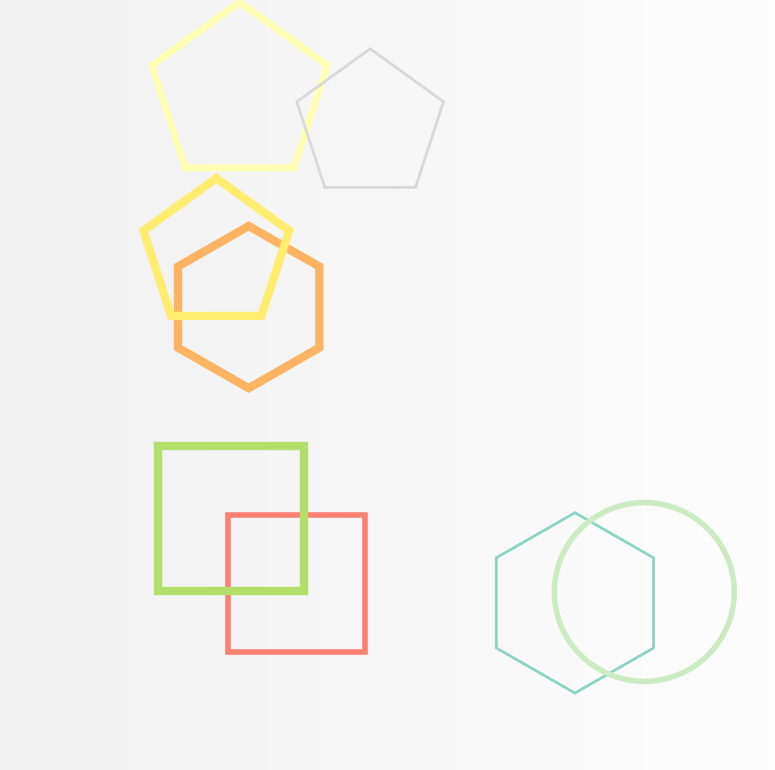[{"shape": "hexagon", "thickness": 1, "radius": 0.59, "center": [0.742, 0.217]}, {"shape": "pentagon", "thickness": 2.5, "radius": 0.59, "center": [0.309, 0.878]}, {"shape": "square", "thickness": 2, "radius": 0.44, "center": [0.383, 0.242]}, {"shape": "hexagon", "thickness": 3, "radius": 0.53, "center": [0.321, 0.601]}, {"shape": "square", "thickness": 3, "radius": 0.47, "center": [0.298, 0.326]}, {"shape": "pentagon", "thickness": 1, "radius": 0.5, "center": [0.478, 0.837]}, {"shape": "circle", "thickness": 2, "radius": 0.58, "center": [0.831, 0.231]}, {"shape": "pentagon", "thickness": 3, "radius": 0.49, "center": [0.279, 0.67]}]